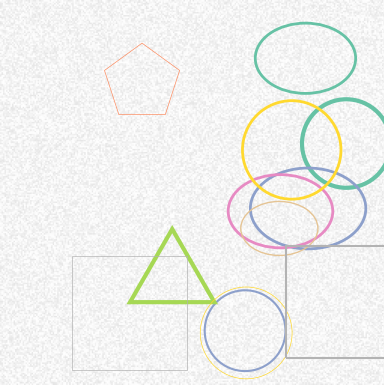[{"shape": "circle", "thickness": 3, "radius": 0.57, "center": [0.899, 0.627]}, {"shape": "oval", "thickness": 2, "radius": 0.65, "center": [0.793, 0.849]}, {"shape": "pentagon", "thickness": 0.5, "radius": 0.51, "center": [0.369, 0.785]}, {"shape": "oval", "thickness": 2, "radius": 0.75, "center": [0.8, 0.459]}, {"shape": "circle", "thickness": 1.5, "radius": 0.52, "center": [0.637, 0.141]}, {"shape": "oval", "thickness": 2, "radius": 0.68, "center": [0.729, 0.451]}, {"shape": "triangle", "thickness": 3, "radius": 0.63, "center": [0.447, 0.278]}, {"shape": "circle", "thickness": 0.5, "radius": 0.6, "center": [0.639, 0.135]}, {"shape": "circle", "thickness": 2, "radius": 0.64, "center": [0.758, 0.611]}, {"shape": "oval", "thickness": 1, "radius": 0.5, "center": [0.726, 0.407]}, {"shape": "square", "thickness": 0.5, "radius": 0.74, "center": [0.337, 0.187]}, {"shape": "square", "thickness": 1.5, "radius": 0.73, "center": [0.889, 0.216]}]